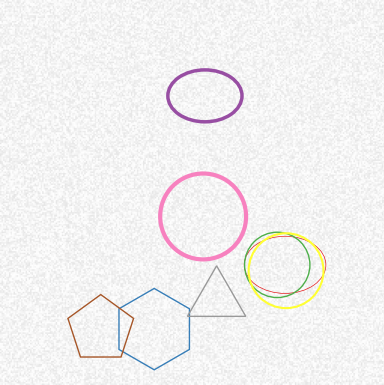[{"shape": "oval", "thickness": 0.5, "radius": 0.53, "center": [0.74, 0.312]}, {"shape": "hexagon", "thickness": 1, "radius": 0.53, "center": [0.401, 0.145]}, {"shape": "circle", "thickness": 1, "radius": 0.42, "center": [0.72, 0.312]}, {"shape": "oval", "thickness": 2.5, "radius": 0.48, "center": [0.532, 0.751]}, {"shape": "circle", "thickness": 1.5, "radius": 0.49, "center": [0.743, 0.297]}, {"shape": "pentagon", "thickness": 1, "radius": 0.45, "center": [0.262, 0.145]}, {"shape": "circle", "thickness": 3, "radius": 0.56, "center": [0.528, 0.438]}, {"shape": "triangle", "thickness": 1, "radius": 0.44, "center": [0.563, 0.222]}]